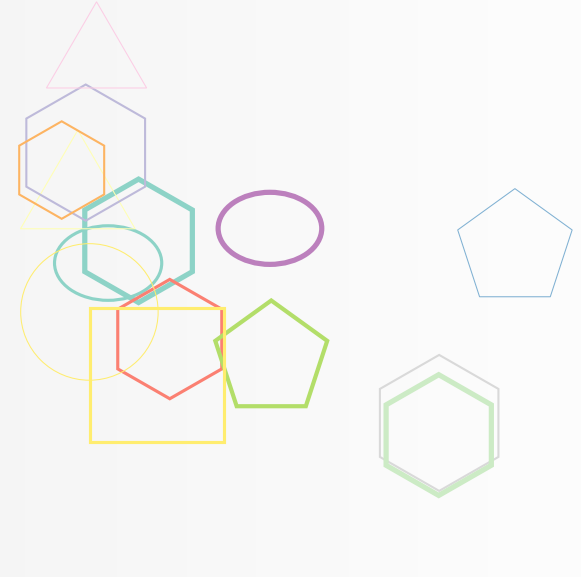[{"shape": "oval", "thickness": 1.5, "radius": 0.46, "center": [0.186, 0.544]}, {"shape": "hexagon", "thickness": 2.5, "radius": 0.53, "center": [0.238, 0.582]}, {"shape": "triangle", "thickness": 0.5, "radius": 0.57, "center": [0.134, 0.66]}, {"shape": "hexagon", "thickness": 1, "radius": 0.59, "center": [0.147, 0.735]}, {"shape": "hexagon", "thickness": 1.5, "radius": 0.52, "center": [0.292, 0.412]}, {"shape": "pentagon", "thickness": 0.5, "radius": 0.52, "center": [0.886, 0.569]}, {"shape": "hexagon", "thickness": 1, "radius": 0.42, "center": [0.106, 0.705]}, {"shape": "pentagon", "thickness": 2, "radius": 0.51, "center": [0.467, 0.378]}, {"shape": "triangle", "thickness": 0.5, "radius": 0.5, "center": [0.166, 0.897]}, {"shape": "hexagon", "thickness": 1, "radius": 0.59, "center": [0.756, 0.267]}, {"shape": "oval", "thickness": 2.5, "radius": 0.45, "center": [0.464, 0.604]}, {"shape": "hexagon", "thickness": 2.5, "radius": 0.52, "center": [0.755, 0.246]}, {"shape": "square", "thickness": 1.5, "radius": 0.58, "center": [0.27, 0.35]}, {"shape": "circle", "thickness": 0.5, "radius": 0.59, "center": [0.154, 0.459]}]